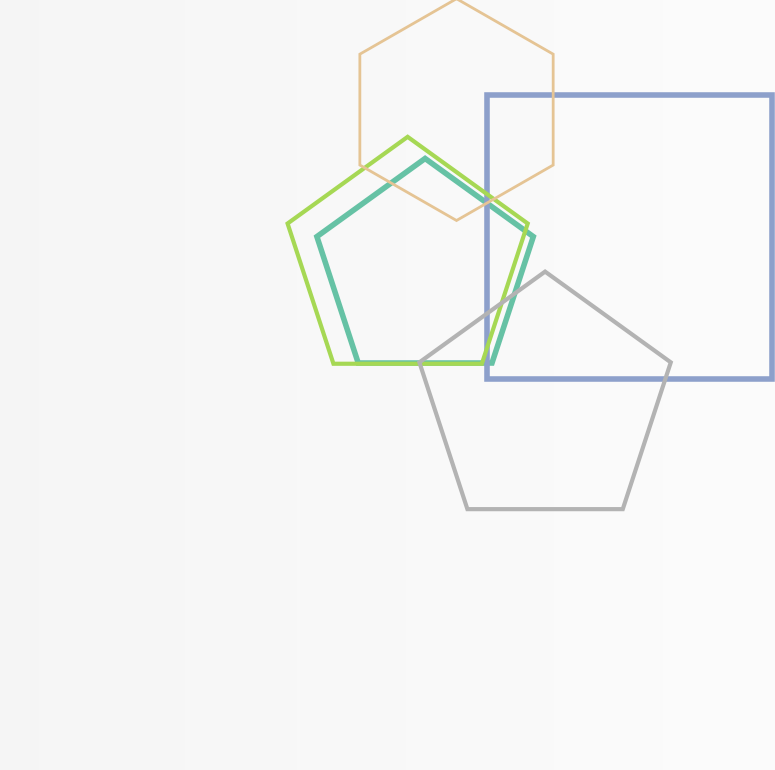[{"shape": "pentagon", "thickness": 2, "radius": 0.73, "center": [0.549, 0.647]}, {"shape": "square", "thickness": 2, "radius": 0.92, "center": [0.813, 0.692]}, {"shape": "pentagon", "thickness": 1.5, "radius": 0.81, "center": [0.526, 0.659]}, {"shape": "hexagon", "thickness": 1, "radius": 0.72, "center": [0.589, 0.858]}, {"shape": "pentagon", "thickness": 1.5, "radius": 0.85, "center": [0.703, 0.477]}]